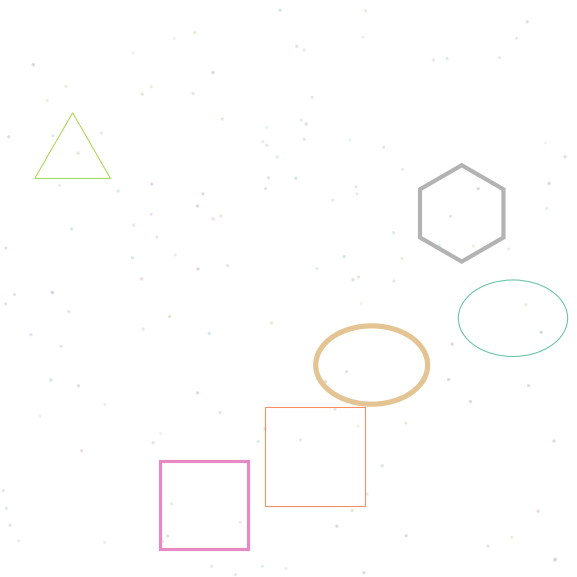[{"shape": "oval", "thickness": 0.5, "radius": 0.47, "center": [0.888, 0.448]}, {"shape": "square", "thickness": 0.5, "radius": 0.43, "center": [0.546, 0.209]}, {"shape": "square", "thickness": 1.5, "radius": 0.38, "center": [0.353, 0.125]}, {"shape": "triangle", "thickness": 0.5, "radius": 0.38, "center": [0.126, 0.728]}, {"shape": "oval", "thickness": 2.5, "radius": 0.48, "center": [0.644, 0.367]}, {"shape": "hexagon", "thickness": 2, "radius": 0.42, "center": [0.8, 0.63]}]